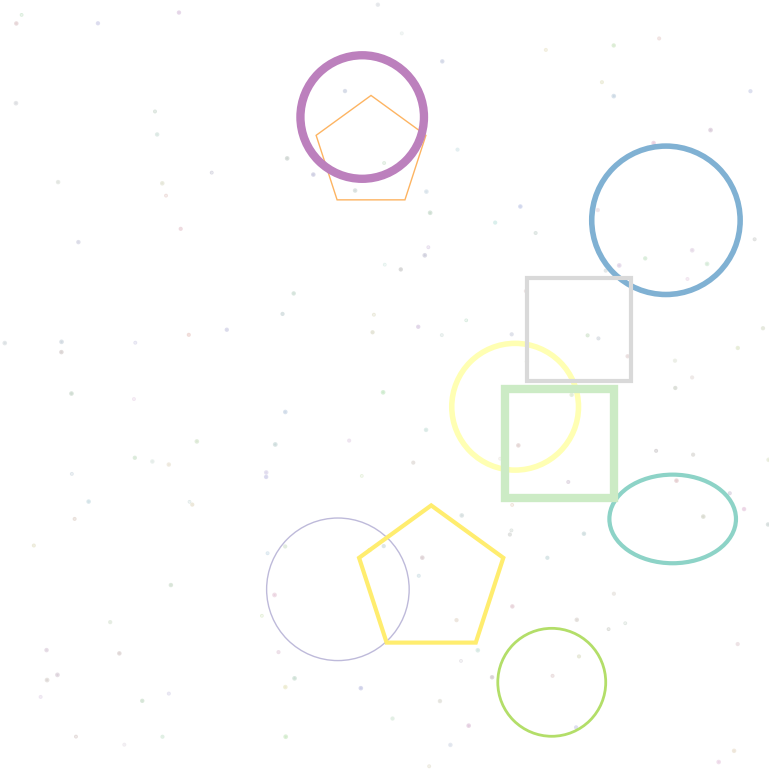[{"shape": "oval", "thickness": 1.5, "radius": 0.41, "center": [0.874, 0.326]}, {"shape": "circle", "thickness": 2, "radius": 0.41, "center": [0.669, 0.472]}, {"shape": "circle", "thickness": 0.5, "radius": 0.46, "center": [0.439, 0.235]}, {"shape": "circle", "thickness": 2, "radius": 0.48, "center": [0.865, 0.714]}, {"shape": "pentagon", "thickness": 0.5, "radius": 0.37, "center": [0.482, 0.801]}, {"shape": "circle", "thickness": 1, "radius": 0.35, "center": [0.717, 0.114]}, {"shape": "square", "thickness": 1.5, "radius": 0.34, "center": [0.752, 0.572]}, {"shape": "circle", "thickness": 3, "radius": 0.4, "center": [0.47, 0.848]}, {"shape": "square", "thickness": 3, "radius": 0.35, "center": [0.726, 0.424]}, {"shape": "pentagon", "thickness": 1.5, "radius": 0.49, "center": [0.56, 0.245]}]